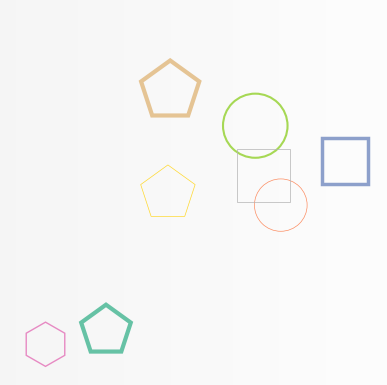[{"shape": "pentagon", "thickness": 3, "radius": 0.34, "center": [0.274, 0.141]}, {"shape": "circle", "thickness": 0.5, "radius": 0.34, "center": [0.725, 0.467]}, {"shape": "square", "thickness": 2.5, "radius": 0.3, "center": [0.891, 0.581]}, {"shape": "hexagon", "thickness": 1, "radius": 0.29, "center": [0.117, 0.106]}, {"shape": "circle", "thickness": 1.5, "radius": 0.42, "center": [0.659, 0.673]}, {"shape": "pentagon", "thickness": 0.5, "radius": 0.37, "center": [0.433, 0.498]}, {"shape": "pentagon", "thickness": 3, "radius": 0.39, "center": [0.439, 0.764]}, {"shape": "square", "thickness": 0.5, "radius": 0.34, "center": [0.68, 0.544]}]